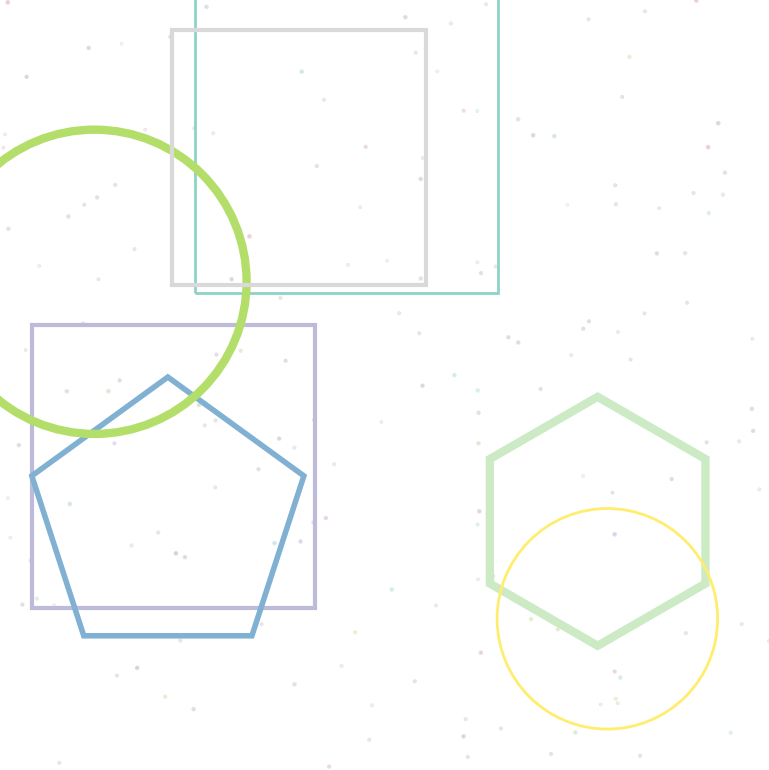[{"shape": "square", "thickness": 1, "radius": 0.98, "center": [0.45, 0.816]}, {"shape": "square", "thickness": 1.5, "radius": 0.92, "center": [0.226, 0.394]}, {"shape": "pentagon", "thickness": 2, "radius": 0.93, "center": [0.218, 0.325]}, {"shape": "circle", "thickness": 3, "radius": 0.99, "center": [0.123, 0.634]}, {"shape": "square", "thickness": 1.5, "radius": 0.83, "center": [0.389, 0.795]}, {"shape": "hexagon", "thickness": 3, "radius": 0.81, "center": [0.776, 0.323]}, {"shape": "circle", "thickness": 1, "radius": 0.72, "center": [0.789, 0.196]}]